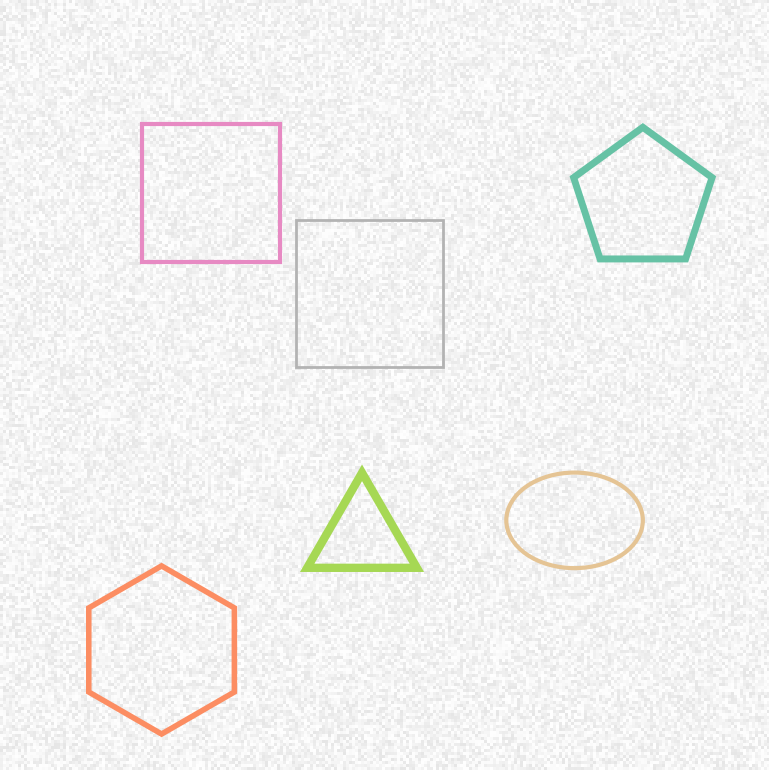[{"shape": "pentagon", "thickness": 2.5, "radius": 0.47, "center": [0.835, 0.74]}, {"shape": "hexagon", "thickness": 2, "radius": 0.55, "center": [0.21, 0.156]}, {"shape": "square", "thickness": 1.5, "radius": 0.45, "center": [0.274, 0.749]}, {"shape": "triangle", "thickness": 3, "radius": 0.41, "center": [0.47, 0.304]}, {"shape": "oval", "thickness": 1.5, "radius": 0.44, "center": [0.746, 0.324]}, {"shape": "square", "thickness": 1, "radius": 0.48, "center": [0.479, 0.619]}]